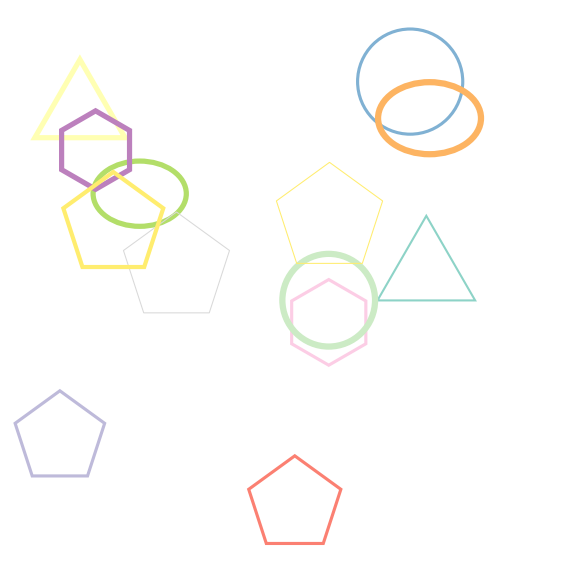[{"shape": "triangle", "thickness": 1, "radius": 0.49, "center": [0.738, 0.528]}, {"shape": "triangle", "thickness": 2.5, "radius": 0.45, "center": [0.138, 0.806]}, {"shape": "pentagon", "thickness": 1.5, "radius": 0.41, "center": [0.104, 0.241]}, {"shape": "pentagon", "thickness": 1.5, "radius": 0.42, "center": [0.51, 0.126]}, {"shape": "circle", "thickness": 1.5, "radius": 0.46, "center": [0.71, 0.858]}, {"shape": "oval", "thickness": 3, "radius": 0.45, "center": [0.744, 0.794]}, {"shape": "oval", "thickness": 2.5, "radius": 0.4, "center": [0.242, 0.664]}, {"shape": "hexagon", "thickness": 1.5, "radius": 0.37, "center": [0.569, 0.441]}, {"shape": "pentagon", "thickness": 0.5, "radius": 0.48, "center": [0.306, 0.536]}, {"shape": "hexagon", "thickness": 2.5, "radius": 0.34, "center": [0.165, 0.739]}, {"shape": "circle", "thickness": 3, "radius": 0.4, "center": [0.569, 0.479]}, {"shape": "pentagon", "thickness": 0.5, "radius": 0.48, "center": [0.571, 0.621]}, {"shape": "pentagon", "thickness": 2, "radius": 0.45, "center": [0.196, 0.61]}]